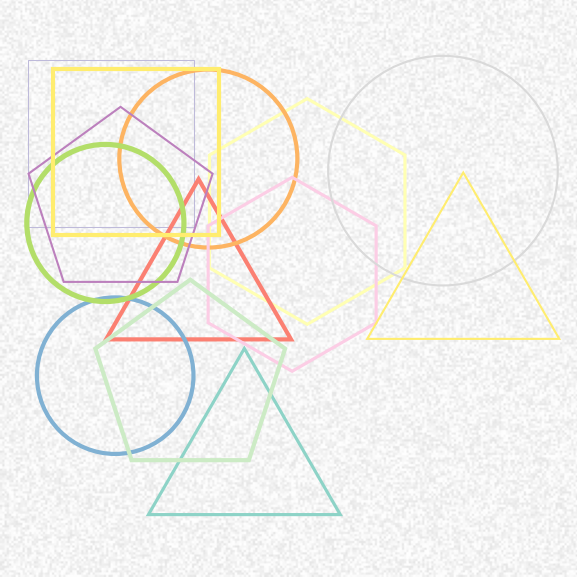[{"shape": "triangle", "thickness": 1.5, "radius": 0.96, "center": [0.423, 0.204]}, {"shape": "hexagon", "thickness": 1.5, "radius": 0.98, "center": [0.532, 0.633]}, {"shape": "square", "thickness": 0.5, "radius": 0.72, "center": [0.192, 0.75]}, {"shape": "triangle", "thickness": 2, "radius": 0.92, "center": [0.344, 0.504]}, {"shape": "circle", "thickness": 2, "radius": 0.68, "center": [0.199, 0.349]}, {"shape": "circle", "thickness": 2, "radius": 0.77, "center": [0.361, 0.725]}, {"shape": "circle", "thickness": 2.5, "radius": 0.68, "center": [0.182, 0.613]}, {"shape": "hexagon", "thickness": 1.5, "radius": 0.84, "center": [0.506, 0.524]}, {"shape": "circle", "thickness": 1, "radius": 0.99, "center": [0.767, 0.704]}, {"shape": "pentagon", "thickness": 1, "radius": 0.84, "center": [0.209, 0.647]}, {"shape": "pentagon", "thickness": 2, "radius": 0.86, "center": [0.329, 0.342]}, {"shape": "triangle", "thickness": 1, "radius": 0.96, "center": [0.802, 0.508]}, {"shape": "square", "thickness": 2, "radius": 0.72, "center": [0.235, 0.735]}]